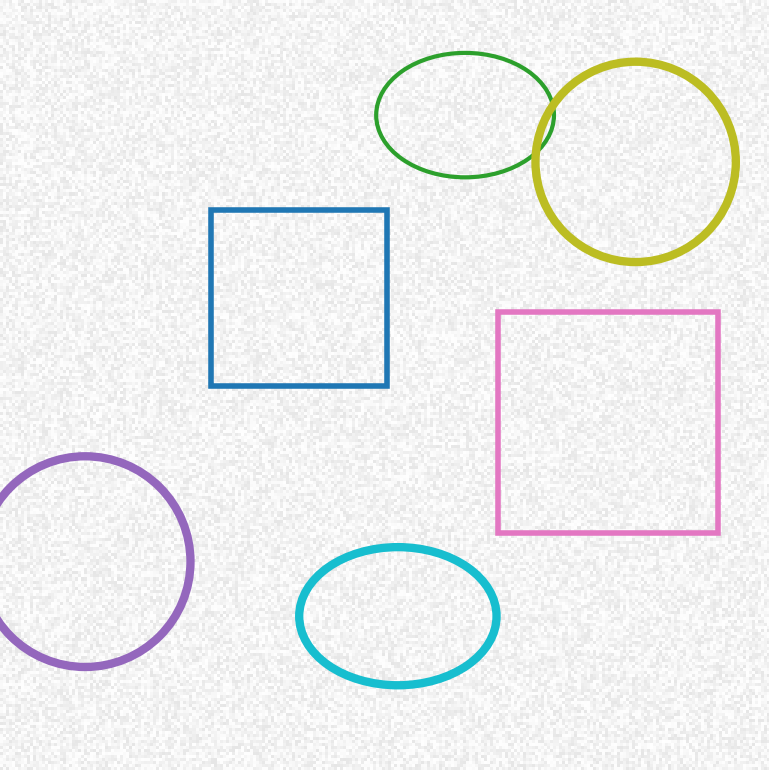[{"shape": "square", "thickness": 2, "radius": 0.57, "center": [0.388, 0.613]}, {"shape": "oval", "thickness": 1.5, "radius": 0.58, "center": [0.604, 0.851]}, {"shape": "circle", "thickness": 3, "radius": 0.68, "center": [0.111, 0.271]}, {"shape": "square", "thickness": 2, "radius": 0.72, "center": [0.79, 0.451]}, {"shape": "circle", "thickness": 3, "radius": 0.65, "center": [0.826, 0.79]}, {"shape": "oval", "thickness": 3, "radius": 0.64, "center": [0.517, 0.2]}]